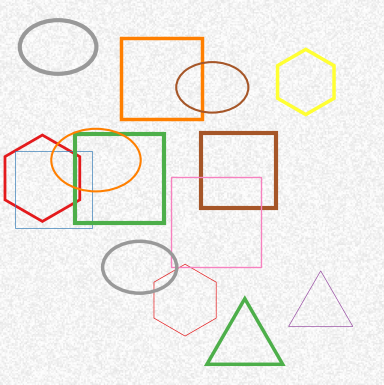[{"shape": "hexagon", "thickness": 0.5, "radius": 0.47, "center": [0.481, 0.22]}, {"shape": "hexagon", "thickness": 2, "radius": 0.56, "center": [0.11, 0.537]}, {"shape": "square", "thickness": 0.5, "radius": 0.5, "center": [0.139, 0.507]}, {"shape": "triangle", "thickness": 2.5, "radius": 0.57, "center": [0.636, 0.111]}, {"shape": "square", "thickness": 3, "radius": 0.58, "center": [0.311, 0.537]}, {"shape": "triangle", "thickness": 0.5, "radius": 0.48, "center": [0.833, 0.2]}, {"shape": "oval", "thickness": 1.5, "radius": 0.58, "center": [0.249, 0.584]}, {"shape": "square", "thickness": 2.5, "radius": 0.53, "center": [0.42, 0.797]}, {"shape": "hexagon", "thickness": 2.5, "radius": 0.42, "center": [0.794, 0.787]}, {"shape": "square", "thickness": 3, "radius": 0.49, "center": [0.619, 0.557]}, {"shape": "oval", "thickness": 1.5, "radius": 0.47, "center": [0.551, 0.773]}, {"shape": "square", "thickness": 1, "radius": 0.58, "center": [0.56, 0.424]}, {"shape": "oval", "thickness": 3, "radius": 0.5, "center": [0.151, 0.878]}, {"shape": "oval", "thickness": 2.5, "radius": 0.48, "center": [0.363, 0.306]}]